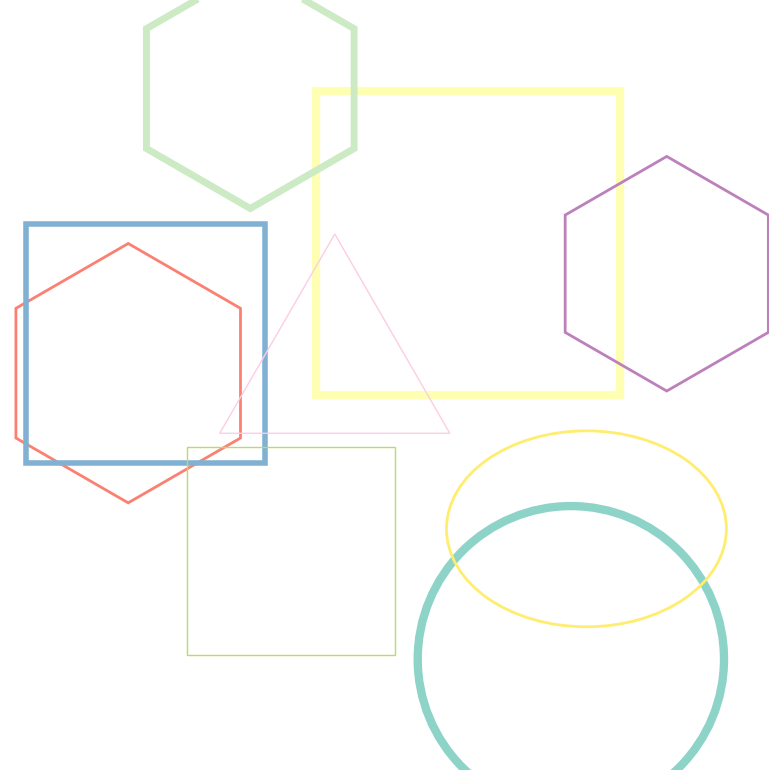[{"shape": "circle", "thickness": 3, "radius": 0.99, "center": [0.741, 0.144]}, {"shape": "square", "thickness": 3, "radius": 0.99, "center": [0.608, 0.684]}, {"shape": "hexagon", "thickness": 1, "radius": 0.84, "center": [0.166, 0.515]}, {"shape": "square", "thickness": 2, "radius": 0.78, "center": [0.189, 0.554]}, {"shape": "square", "thickness": 0.5, "radius": 0.68, "center": [0.378, 0.284]}, {"shape": "triangle", "thickness": 0.5, "radius": 0.86, "center": [0.435, 0.524]}, {"shape": "hexagon", "thickness": 1, "radius": 0.76, "center": [0.866, 0.645]}, {"shape": "hexagon", "thickness": 2.5, "radius": 0.78, "center": [0.325, 0.885]}, {"shape": "oval", "thickness": 1, "radius": 0.91, "center": [0.762, 0.313]}]